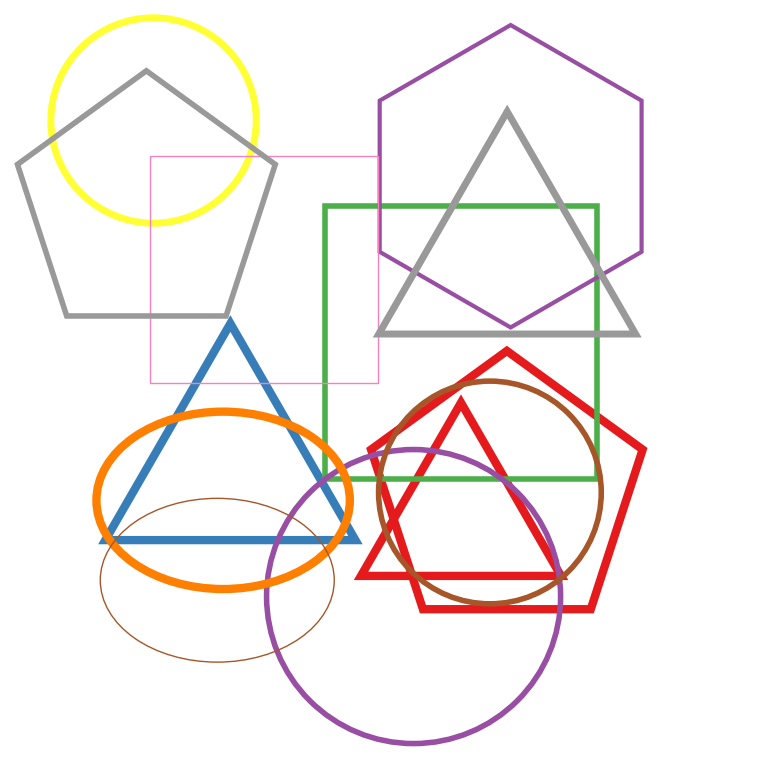[{"shape": "triangle", "thickness": 3, "radius": 0.75, "center": [0.599, 0.327]}, {"shape": "pentagon", "thickness": 3, "radius": 0.93, "center": [0.658, 0.359]}, {"shape": "triangle", "thickness": 3, "radius": 0.94, "center": [0.299, 0.392]}, {"shape": "square", "thickness": 2, "radius": 0.88, "center": [0.599, 0.555]}, {"shape": "circle", "thickness": 2, "radius": 0.95, "center": [0.537, 0.225]}, {"shape": "hexagon", "thickness": 1.5, "radius": 0.98, "center": [0.663, 0.771]}, {"shape": "oval", "thickness": 3, "radius": 0.82, "center": [0.29, 0.35]}, {"shape": "circle", "thickness": 2.5, "radius": 0.67, "center": [0.199, 0.844]}, {"shape": "circle", "thickness": 2, "radius": 0.72, "center": [0.636, 0.36]}, {"shape": "oval", "thickness": 0.5, "radius": 0.76, "center": [0.282, 0.246]}, {"shape": "square", "thickness": 0.5, "radius": 0.74, "center": [0.343, 0.65]}, {"shape": "triangle", "thickness": 2.5, "radius": 0.96, "center": [0.659, 0.663]}, {"shape": "pentagon", "thickness": 2, "radius": 0.88, "center": [0.19, 0.732]}]